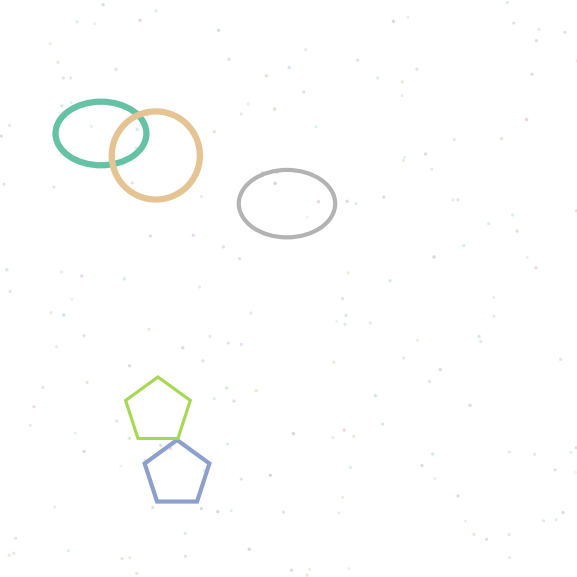[{"shape": "oval", "thickness": 3, "radius": 0.39, "center": [0.175, 0.768]}, {"shape": "pentagon", "thickness": 2, "radius": 0.29, "center": [0.307, 0.178]}, {"shape": "pentagon", "thickness": 1.5, "radius": 0.29, "center": [0.273, 0.287]}, {"shape": "circle", "thickness": 3, "radius": 0.38, "center": [0.27, 0.73]}, {"shape": "oval", "thickness": 2, "radius": 0.42, "center": [0.497, 0.647]}]